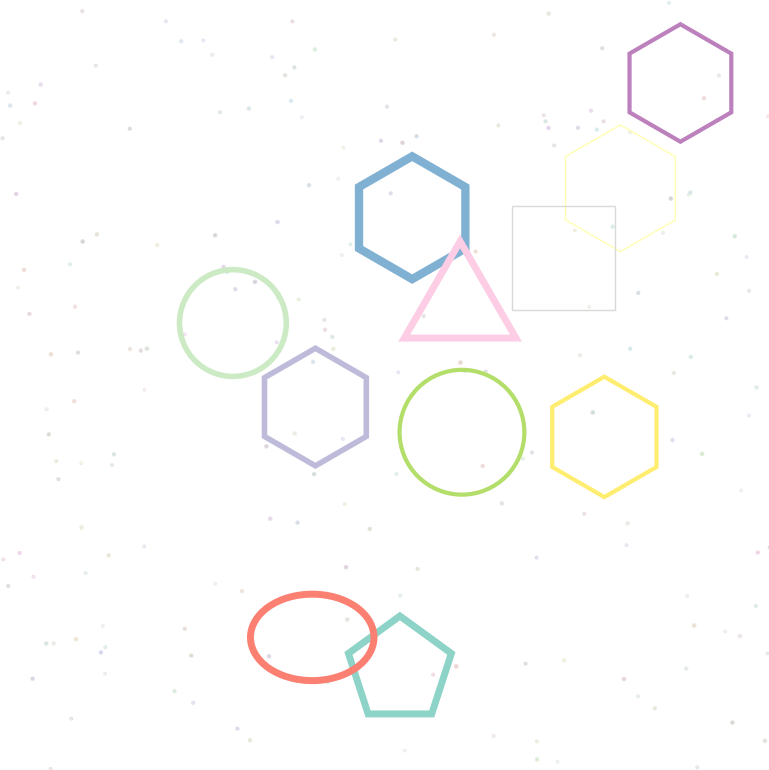[{"shape": "pentagon", "thickness": 2.5, "radius": 0.35, "center": [0.519, 0.13]}, {"shape": "hexagon", "thickness": 0.5, "radius": 0.41, "center": [0.806, 0.755]}, {"shape": "hexagon", "thickness": 2, "radius": 0.38, "center": [0.41, 0.471]}, {"shape": "oval", "thickness": 2.5, "radius": 0.4, "center": [0.405, 0.172]}, {"shape": "hexagon", "thickness": 3, "radius": 0.4, "center": [0.535, 0.717]}, {"shape": "circle", "thickness": 1.5, "radius": 0.41, "center": [0.6, 0.439]}, {"shape": "triangle", "thickness": 2.5, "radius": 0.42, "center": [0.598, 0.603]}, {"shape": "square", "thickness": 0.5, "radius": 0.34, "center": [0.732, 0.665]}, {"shape": "hexagon", "thickness": 1.5, "radius": 0.38, "center": [0.884, 0.892]}, {"shape": "circle", "thickness": 2, "radius": 0.35, "center": [0.302, 0.58]}, {"shape": "hexagon", "thickness": 1.5, "radius": 0.39, "center": [0.785, 0.433]}]